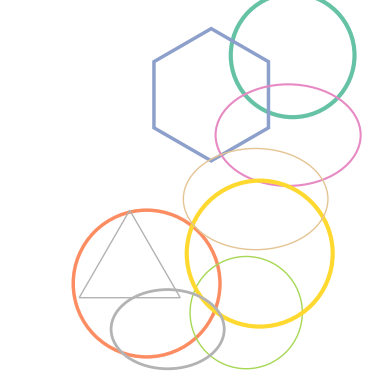[{"shape": "circle", "thickness": 3, "radius": 0.8, "center": [0.76, 0.856]}, {"shape": "circle", "thickness": 2.5, "radius": 0.95, "center": [0.381, 0.264]}, {"shape": "hexagon", "thickness": 2.5, "radius": 0.86, "center": [0.549, 0.754]}, {"shape": "oval", "thickness": 1.5, "radius": 0.94, "center": [0.748, 0.649]}, {"shape": "circle", "thickness": 1, "radius": 0.73, "center": [0.639, 0.188]}, {"shape": "circle", "thickness": 3, "radius": 0.95, "center": [0.675, 0.341]}, {"shape": "oval", "thickness": 1, "radius": 0.94, "center": [0.664, 0.483]}, {"shape": "oval", "thickness": 2, "radius": 0.73, "center": [0.435, 0.145]}, {"shape": "triangle", "thickness": 1, "radius": 0.76, "center": [0.337, 0.303]}]